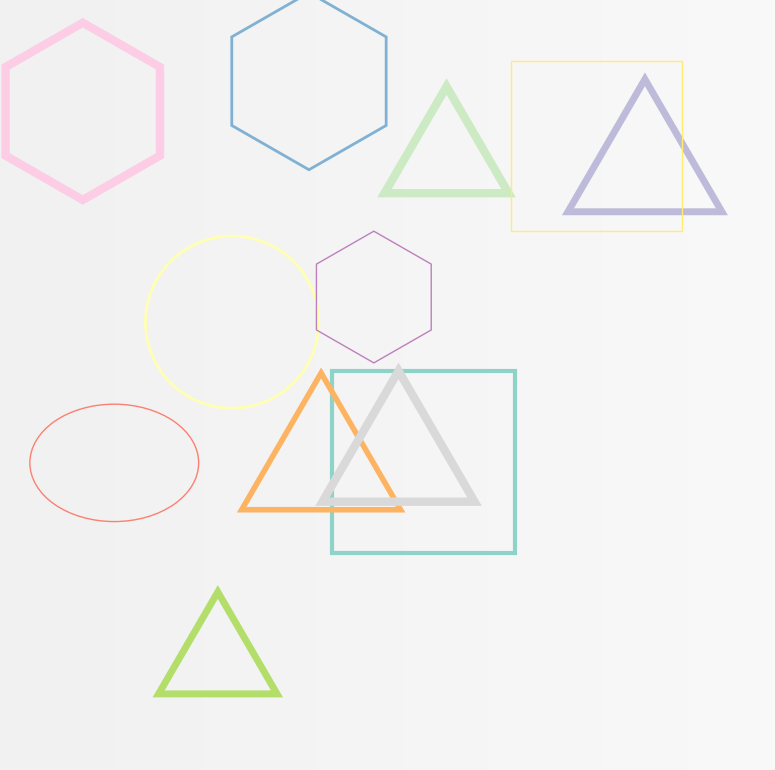[{"shape": "square", "thickness": 1.5, "radius": 0.59, "center": [0.546, 0.4]}, {"shape": "circle", "thickness": 1, "radius": 0.56, "center": [0.299, 0.582]}, {"shape": "triangle", "thickness": 2.5, "radius": 0.57, "center": [0.832, 0.782]}, {"shape": "oval", "thickness": 0.5, "radius": 0.54, "center": [0.147, 0.399]}, {"shape": "hexagon", "thickness": 1, "radius": 0.58, "center": [0.399, 0.895]}, {"shape": "triangle", "thickness": 2, "radius": 0.59, "center": [0.414, 0.397]}, {"shape": "triangle", "thickness": 2.5, "radius": 0.44, "center": [0.281, 0.143]}, {"shape": "hexagon", "thickness": 3, "radius": 0.58, "center": [0.107, 0.855]}, {"shape": "triangle", "thickness": 3, "radius": 0.57, "center": [0.514, 0.405]}, {"shape": "hexagon", "thickness": 0.5, "radius": 0.43, "center": [0.482, 0.614]}, {"shape": "triangle", "thickness": 3, "radius": 0.46, "center": [0.576, 0.795]}, {"shape": "square", "thickness": 0.5, "radius": 0.55, "center": [0.77, 0.81]}]